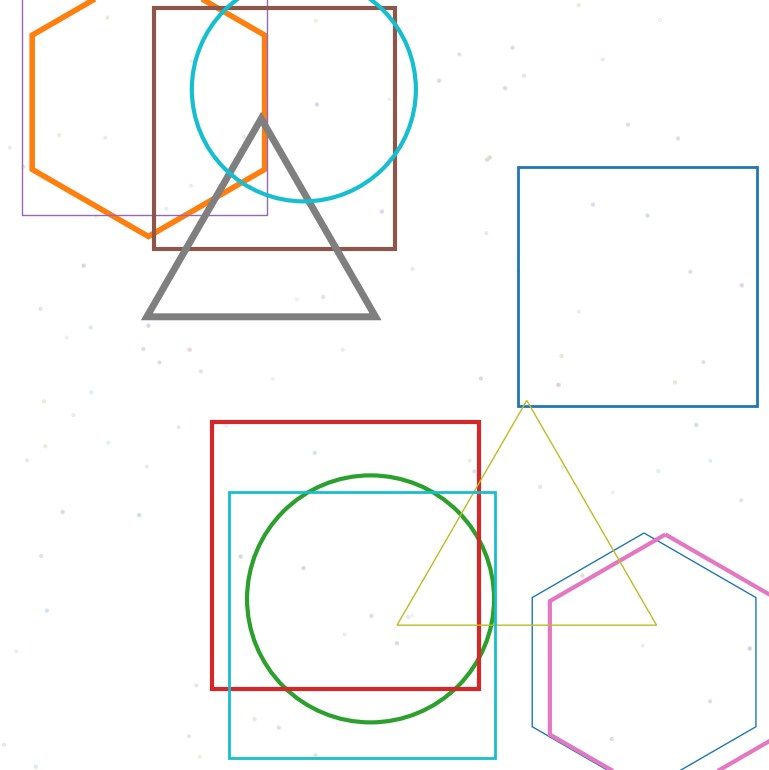[{"shape": "hexagon", "thickness": 0.5, "radius": 0.84, "center": [0.836, 0.14]}, {"shape": "square", "thickness": 1, "radius": 0.78, "center": [0.828, 0.628]}, {"shape": "hexagon", "thickness": 2, "radius": 0.87, "center": [0.193, 0.867]}, {"shape": "circle", "thickness": 1.5, "radius": 0.8, "center": [0.481, 0.222]}, {"shape": "square", "thickness": 1.5, "radius": 0.87, "center": [0.449, 0.278]}, {"shape": "square", "thickness": 0.5, "radius": 0.79, "center": [0.188, 0.88]}, {"shape": "square", "thickness": 1.5, "radius": 0.78, "center": [0.356, 0.833]}, {"shape": "hexagon", "thickness": 1.5, "radius": 0.87, "center": [0.864, 0.133]}, {"shape": "triangle", "thickness": 2.5, "radius": 0.86, "center": [0.339, 0.674]}, {"shape": "triangle", "thickness": 0.5, "radius": 0.97, "center": [0.684, 0.285]}, {"shape": "square", "thickness": 1, "radius": 0.86, "center": [0.47, 0.188]}, {"shape": "circle", "thickness": 1.5, "radius": 0.73, "center": [0.395, 0.884]}]